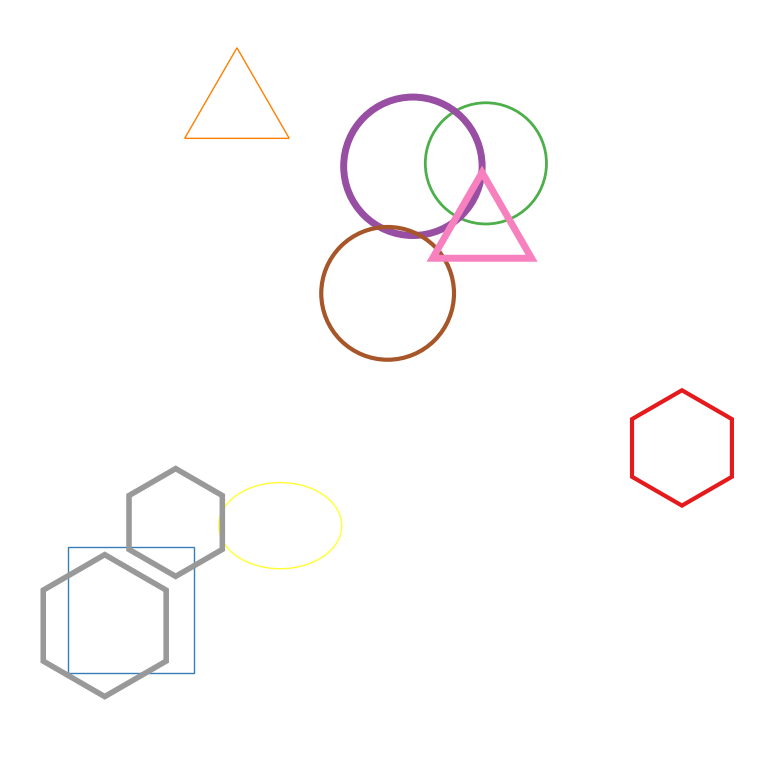[{"shape": "hexagon", "thickness": 1.5, "radius": 0.37, "center": [0.886, 0.418]}, {"shape": "square", "thickness": 0.5, "radius": 0.41, "center": [0.17, 0.207]}, {"shape": "circle", "thickness": 1, "radius": 0.39, "center": [0.631, 0.788]}, {"shape": "circle", "thickness": 2.5, "radius": 0.45, "center": [0.536, 0.784]}, {"shape": "triangle", "thickness": 0.5, "radius": 0.39, "center": [0.308, 0.86]}, {"shape": "oval", "thickness": 0.5, "radius": 0.4, "center": [0.364, 0.317]}, {"shape": "circle", "thickness": 1.5, "radius": 0.43, "center": [0.503, 0.619]}, {"shape": "triangle", "thickness": 2.5, "radius": 0.37, "center": [0.626, 0.702]}, {"shape": "hexagon", "thickness": 2, "radius": 0.35, "center": [0.228, 0.321]}, {"shape": "hexagon", "thickness": 2, "radius": 0.46, "center": [0.136, 0.188]}]